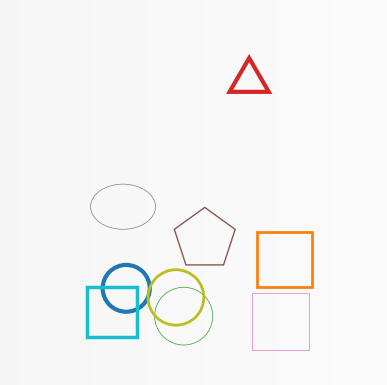[{"shape": "circle", "thickness": 3, "radius": 0.3, "center": [0.326, 0.251]}, {"shape": "square", "thickness": 2, "radius": 0.36, "center": [0.734, 0.327]}, {"shape": "circle", "thickness": 0.5, "radius": 0.37, "center": [0.474, 0.179]}, {"shape": "triangle", "thickness": 3, "radius": 0.29, "center": [0.643, 0.791]}, {"shape": "pentagon", "thickness": 1, "radius": 0.41, "center": [0.528, 0.379]}, {"shape": "square", "thickness": 0.5, "radius": 0.37, "center": [0.724, 0.166]}, {"shape": "oval", "thickness": 0.5, "radius": 0.42, "center": [0.317, 0.463]}, {"shape": "circle", "thickness": 2, "radius": 0.36, "center": [0.454, 0.227]}, {"shape": "square", "thickness": 2.5, "radius": 0.33, "center": [0.289, 0.19]}]